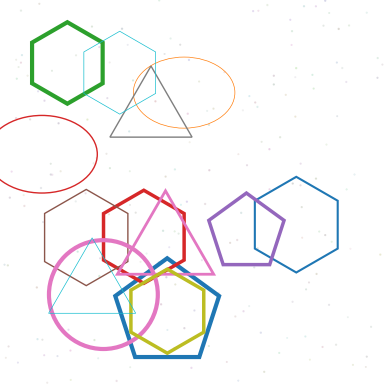[{"shape": "pentagon", "thickness": 3, "radius": 0.71, "center": [0.434, 0.187]}, {"shape": "hexagon", "thickness": 1.5, "radius": 0.62, "center": [0.77, 0.416]}, {"shape": "oval", "thickness": 0.5, "radius": 0.66, "center": [0.478, 0.759]}, {"shape": "hexagon", "thickness": 3, "radius": 0.53, "center": [0.175, 0.836]}, {"shape": "hexagon", "thickness": 2.5, "radius": 0.6, "center": [0.374, 0.385]}, {"shape": "oval", "thickness": 1, "radius": 0.72, "center": [0.109, 0.599]}, {"shape": "pentagon", "thickness": 2.5, "radius": 0.51, "center": [0.64, 0.396]}, {"shape": "hexagon", "thickness": 1, "radius": 0.62, "center": [0.224, 0.383]}, {"shape": "triangle", "thickness": 2, "radius": 0.72, "center": [0.43, 0.36]}, {"shape": "circle", "thickness": 3, "radius": 0.71, "center": [0.269, 0.235]}, {"shape": "triangle", "thickness": 1, "radius": 0.62, "center": [0.392, 0.705]}, {"shape": "hexagon", "thickness": 2.5, "radius": 0.55, "center": [0.435, 0.192]}, {"shape": "triangle", "thickness": 0.5, "radius": 0.65, "center": [0.239, 0.252]}, {"shape": "hexagon", "thickness": 0.5, "radius": 0.54, "center": [0.311, 0.811]}]